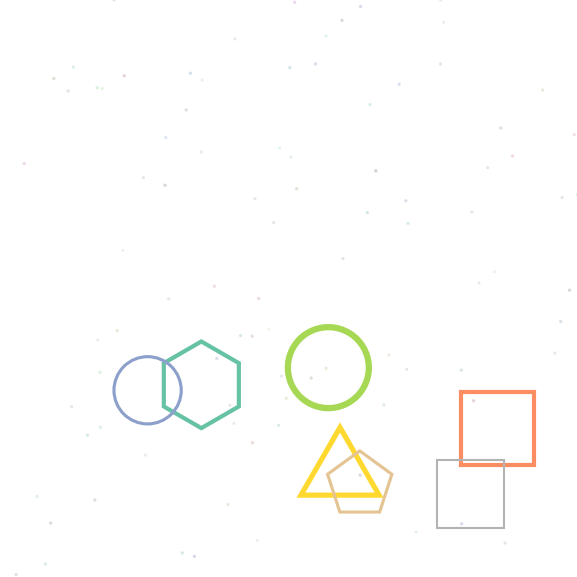[{"shape": "hexagon", "thickness": 2, "radius": 0.38, "center": [0.349, 0.333]}, {"shape": "square", "thickness": 2, "radius": 0.31, "center": [0.862, 0.257]}, {"shape": "circle", "thickness": 1.5, "radius": 0.29, "center": [0.256, 0.323]}, {"shape": "circle", "thickness": 3, "radius": 0.35, "center": [0.569, 0.363]}, {"shape": "triangle", "thickness": 2.5, "radius": 0.39, "center": [0.589, 0.181]}, {"shape": "pentagon", "thickness": 1.5, "radius": 0.29, "center": [0.623, 0.16]}, {"shape": "square", "thickness": 1, "radius": 0.29, "center": [0.815, 0.144]}]